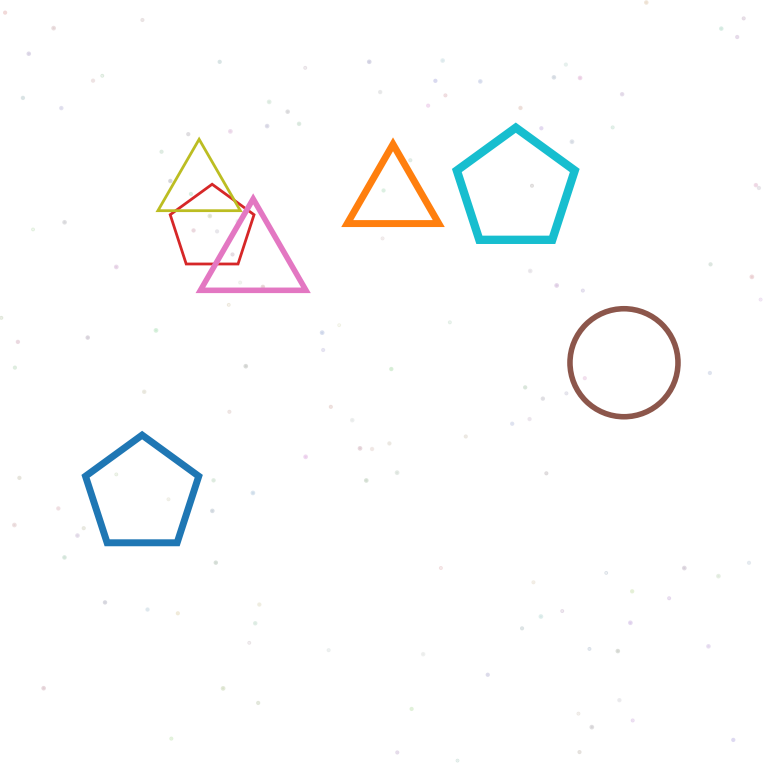[{"shape": "pentagon", "thickness": 2.5, "radius": 0.39, "center": [0.185, 0.358]}, {"shape": "triangle", "thickness": 2.5, "radius": 0.34, "center": [0.51, 0.744]}, {"shape": "pentagon", "thickness": 1, "radius": 0.29, "center": [0.275, 0.703]}, {"shape": "circle", "thickness": 2, "radius": 0.35, "center": [0.81, 0.529]}, {"shape": "triangle", "thickness": 2, "radius": 0.4, "center": [0.329, 0.663]}, {"shape": "triangle", "thickness": 1, "radius": 0.31, "center": [0.259, 0.757]}, {"shape": "pentagon", "thickness": 3, "radius": 0.4, "center": [0.67, 0.754]}]